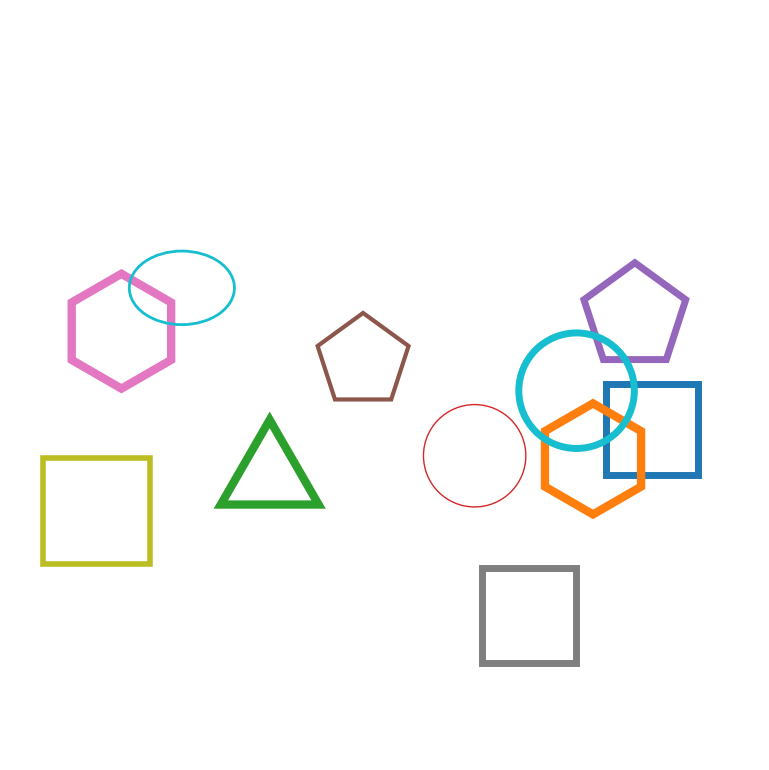[{"shape": "square", "thickness": 2.5, "radius": 0.3, "center": [0.847, 0.442]}, {"shape": "hexagon", "thickness": 3, "radius": 0.36, "center": [0.77, 0.404]}, {"shape": "triangle", "thickness": 3, "radius": 0.37, "center": [0.35, 0.381]}, {"shape": "circle", "thickness": 0.5, "radius": 0.33, "center": [0.616, 0.408]}, {"shape": "pentagon", "thickness": 2.5, "radius": 0.35, "center": [0.824, 0.589]}, {"shape": "pentagon", "thickness": 1.5, "radius": 0.31, "center": [0.472, 0.531]}, {"shape": "hexagon", "thickness": 3, "radius": 0.37, "center": [0.158, 0.57]}, {"shape": "square", "thickness": 2.5, "radius": 0.31, "center": [0.687, 0.2]}, {"shape": "square", "thickness": 2, "radius": 0.35, "center": [0.125, 0.336]}, {"shape": "circle", "thickness": 2.5, "radius": 0.38, "center": [0.749, 0.493]}, {"shape": "oval", "thickness": 1, "radius": 0.34, "center": [0.236, 0.626]}]